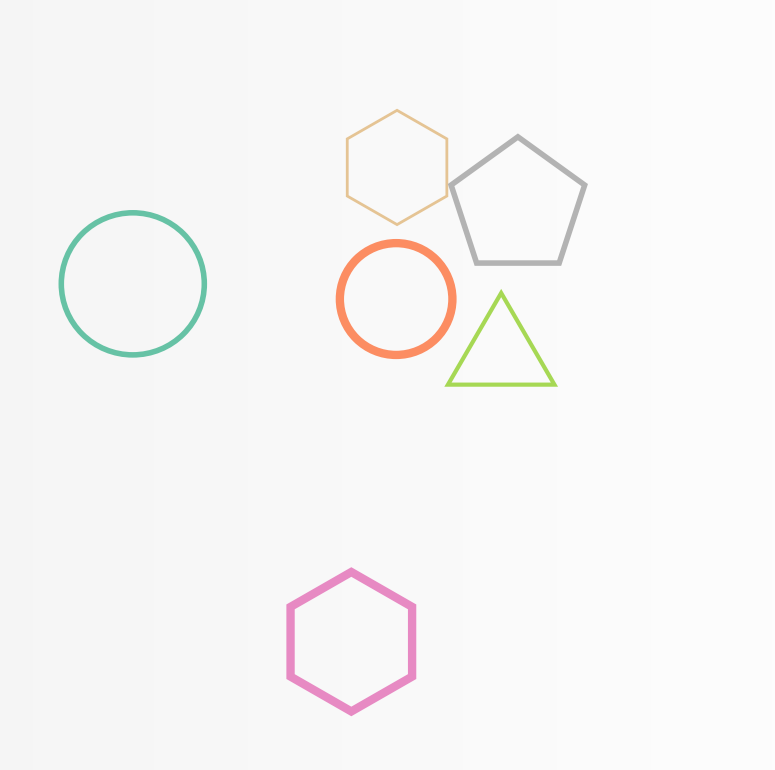[{"shape": "circle", "thickness": 2, "radius": 0.46, "center": [0.171, 0.631]}, {"shape": "circle", "thickness": 3, "radius": 0.36, "center": [0.511, 0.612]}, {"shape": "hexagon", "thickness": 3, "radius": 0.45, "center": [0.453, 0.167]}, {"shape": "triangle", "thickness": 1.5, "radius": 0.4, "center": [0.647, 0.54]}, {"shape": "hexagon", "thickness": 1, "radius": 0.37, "center": [0.512, 0.783]}, {"shape": "pentagon", "thickness": 2, "radius": 0.45, "center": [0.668, 0.732]}]